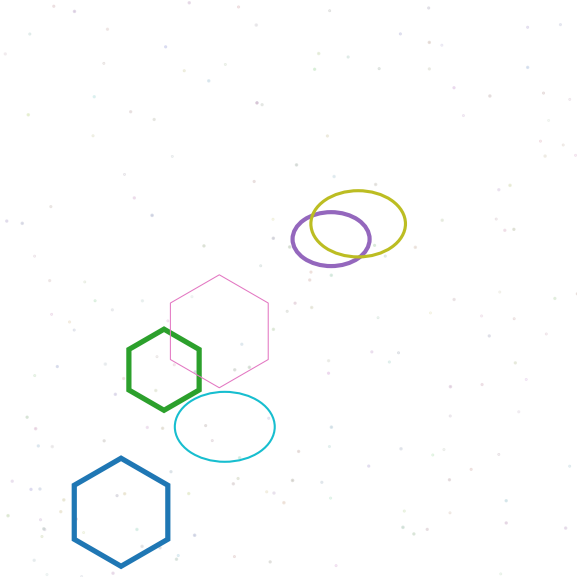[{"shape": "hexagon", "thickness": 2.5, "radius": 0.47, "center": [0.21, 0.112]}, {"shape": "hexagon", "thickness": 2.5, "radius": 0.35, "center": [0.284, 0.359]}, {"shape": "oval", "thickness": 2, "radius": 0.33, "center": [0.573, 0.585]}, {"shape": "hexagon", "thickness": 0.5, "radius": 0.49, "center": [0.38, 0.425]}, {"shape": "oval", "thickness": 1.5, "radius": 0.41, "center": [0.62, 0.612]}, {"shape": "oval", "thickness": 1, "radius": 0.43, "center": [0.389, 0.26]}]